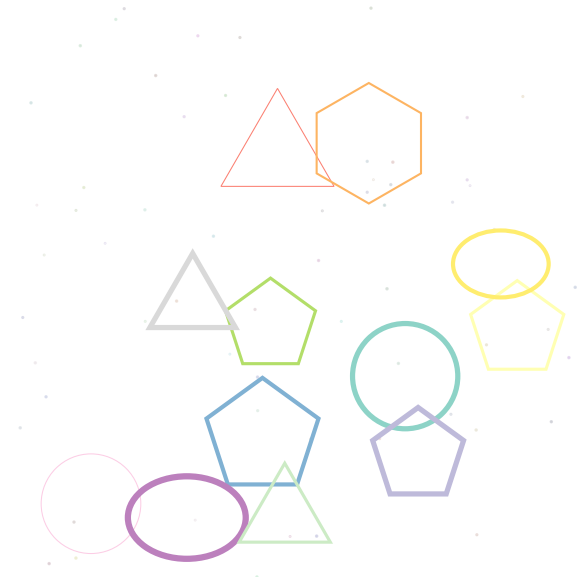[{"shape": "circle", "thickness": 2.5, "radius": 0.46, "center": [0.702, 0.348]}, {"shape": "pentagon", "thickness": 1.5, "radius": 0.42, "center": [0.896, 0.428]}, {"shape": "pentagon", "thickness": 2.5, "radius": 0.41, "center": [0.724, 0.211]}, {"shape": "triangle", "thickness": 0.5, "radius": 0.57, "center": [0.481, 0.733]}, {"shape": "pentagon", "thickness": 2, "radius": 0.51, "center": [0.455, 0.243]}, {"shape": "hexagon", "thickness": 1, "radius": 0.52, "center": [0.639, 0.751]}, {"shape": "pentagon", "thickness": 1.5, "radius": 0.41, "center": [0.468, 0.436]}, {"shape": "circle", "thickness": 0.5, "radius": 0.43, "center": [0.158, 0.127]}, {"shape": "triangle", "thickness": 2.5, "radius": 0.43, "center": [0.334, 0.475]}, {"shape": "oval", "thickness": 3, "radius": 0.51, "center": [0.323, 0.103]}, {"shape": "triangle", "thickness": 1.5, "radius": 0.46, "center": [0.493, 0.106]}, {"shape": "oval", "thickness": 2, "radius": 0.41, "center": [0.867, 0.542]}]